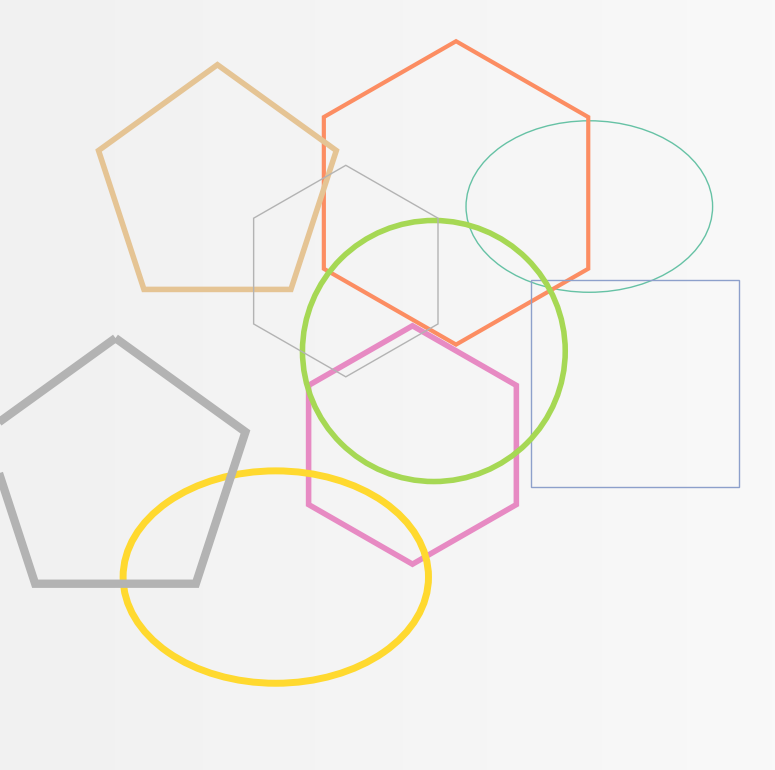[{"shape": "oval", "thickness": 0.5, "radius": 0.8, "center": [0.76, 0.732]}, {"shape": "hexagon", "thickness": 1.5, "radius": 0.98, "center": [0.588, 0.749]}, {"shape": "square", "thickness": 0.5, "radius": 0.67, "center": [0.819, 0.502]}, {"shape": "hexagon", "thickness": 2, "radius": 0.77, "center": [0.532, 0.422]}, {"shape": "circle", "thickness": 2, "radius": 0.85, "center": [0.56, 0.544]}, {"shape": "oval", "thickness": 2.5, "radius": 0.99, "center": [0.356, 0.251]}, {"shape": "pentagon", "thickness": 2, "radius": 0.81, "center": [0.281, 0.755]}, {"shape": "hexagon", "thickness": 0.5, "radius": 0.69, "center": [0.446, 0.648]}, {"shape": "pentagon", "thickness": 3, "radius": 0.88, "center": [0.149, 0.385]}]